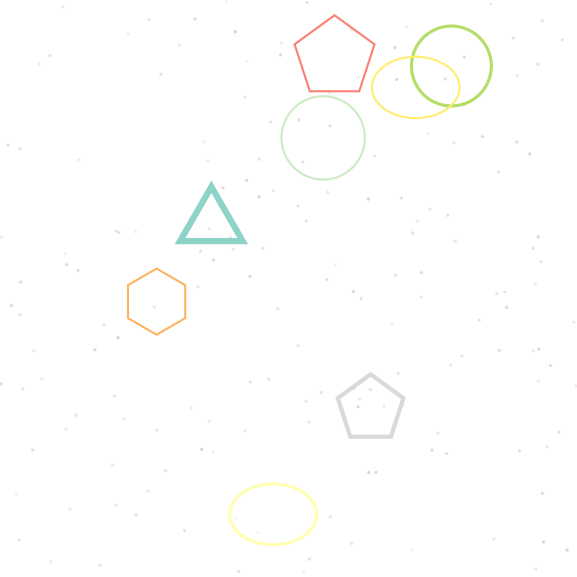[{"shape": "triangle", "thickness": 3, "radius": 0.31, "center": [0.366, 0.613]}, {"shape": "oval", "thickness": 1.5, "radius": 0.38, "center": [0.473, 0.109]}, {"shape": "pentagon", "thickness": 1, "radius": 0.36, "center": [0.579, 0.9]}, {"shape": "hexagon", "thickness": 1, "radius": 0.29, "center": [0.271, 0.477]}, {"shape": "circle", "thickness": 1.5, "radius": 0.35, "center": [0.782, 0.885]}, {"shape": "pentagon", "thickness": 2, "radius": 0.3, "center": [0.642, 0.291]}, {"shape": "circle", "thickness": 1, "radius": 0.36, "center": [0.56, 0.76]}, {"shape": "oval", "thickness": 1, "radius": 0.38, "center": [0.72, 0.848]}]